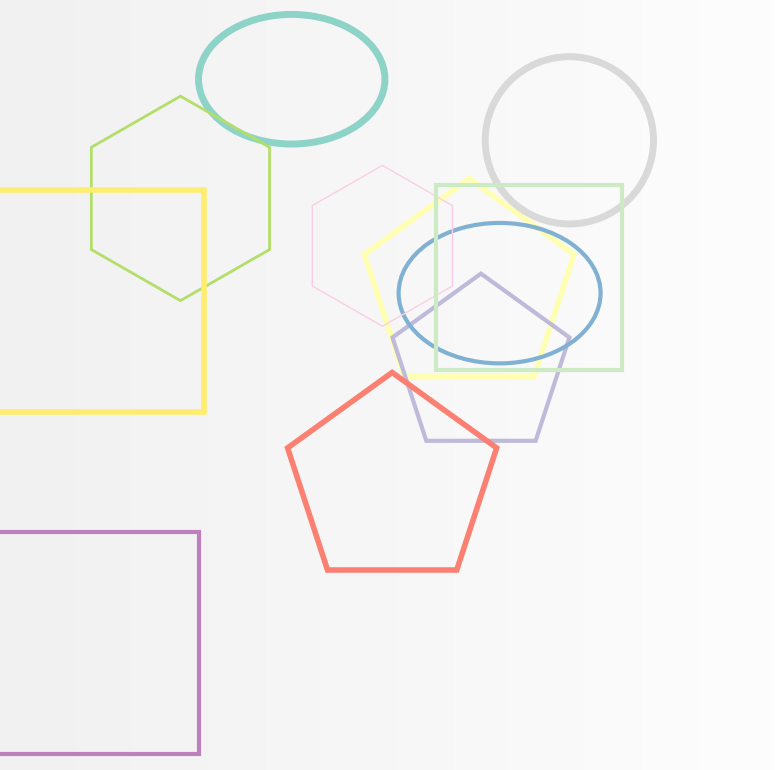[{"shape": "oval", "thickness": 2.5, "radius": 0.6, "center": [0.376, 0.897]}, {"shape": "pentagon", "thickness": 2, "radius": 0.71, "center": [0.605, 0.626]}, {"shape": "pentagon", "thickness": 1.5, "radius": 0.6, "center": [0.621, 0.525]}, {"shape": "pentagon", "thickness": 2, "radius": 0.71, "center": [0.506, 0.374]}, {"shape": "oval", "thickness": 1.5, "radius": 0.65, "center": [0.645, 0.619]}, {"shape": "hexagon", "thickness": 1, "radius": 0.66, "center": [0.233, 0.742]}, {"shape": "hexagon", "thickness": 0.5, "radius": 0.52, "center": [0.493, 0.681]}, {"shape": "circle", "thickness": 2.5, "radius": 0.54, "center": [0.735, 0.818]}, {"shape": "square", "thickness": 1.5, "radius": 0.72, "center": [0.112, 0.165]}, {"shape": "square", "thickness": 1.5, "radius": 0.6, "center": [0.683, 0.639]}, {"shape": "square", "thickness": 2, "radius": 0.72, "center": [0.118, 0.609]}]